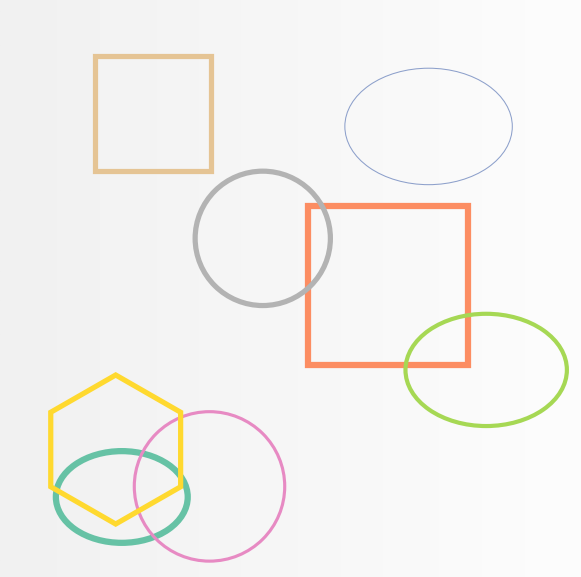[{"shape": "oval", "thickness": 3, "radius": 0.57, "center": [0.21, 0.139]}, {"shape": "square", "thickness": 3, "radius": 0.69, "center": [0.667, 0.504]}, {"shape": "oval", "thickness": 0.5, "radius": 0.72, "center": [0.737, 0.78]}, {"shape": "circle", "thickness": 1.5, "radius": 0.65, "center": [0.36, 0.157]}, {"shape": "oval", "thickness": 2, "radius": 0.69, "center": [0.836, 0.359]}, {"shape": "hexagon", "thickness": 2.5, "radius": 0.65, "center": [0.199, 0.221]}, {"shape": "square", "thickness": 2.5, "radius": 0.5, "center": [0.263, 0.802]}, {"shape": "circle", "thickness": 2.5, "radius": 0.58, "center": [0.452, 0.586]}]